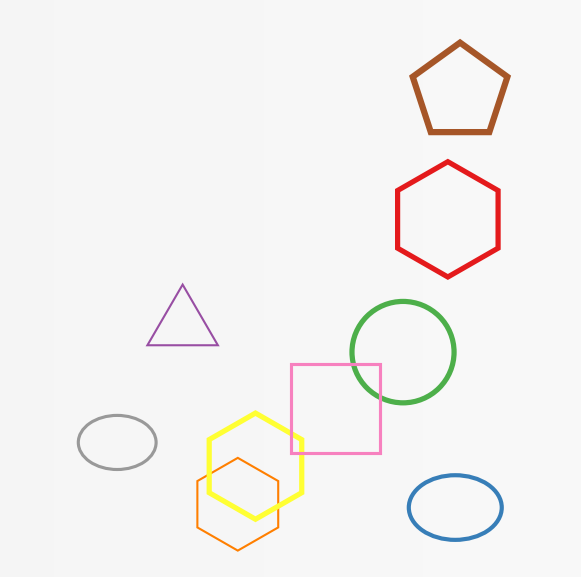[{"shape": "hexagon", "thickness": 2.5, "radius": 0.5, "center": [0.77, 0.619]}, {"shape": "oval", "thickness": 2, "radius": 0.4, "center": [0.783, 0.12]}, {"shape": "circle", "thickness": 2.5, "radius": 0.44, "center": [0.693, 0.389]}, {"shape": "triangle", "thickness": 1, "radius": 0.35, "center": [0.314, 0.436]}, {"shape": "hexagon", "thickness": 1, "radius": 0.4, "center": [0.409, 0.126]}, {"shape": "hexagon", "thickness": 2.5, "radius": 0.46, "center": [0.44, 0.192]}, {"shape": "pentagon", "thickness": 3, "radius": 0.43, "center": [0.792, 0.84]}, {"shape": "square", "thickness": 1.5, "radius": 0.38, "center": [0.577, 0.292]}, {"shape": "oval", "thickness": 1.5, "radius": 0.33, "center": [0.202, 0.233]}]